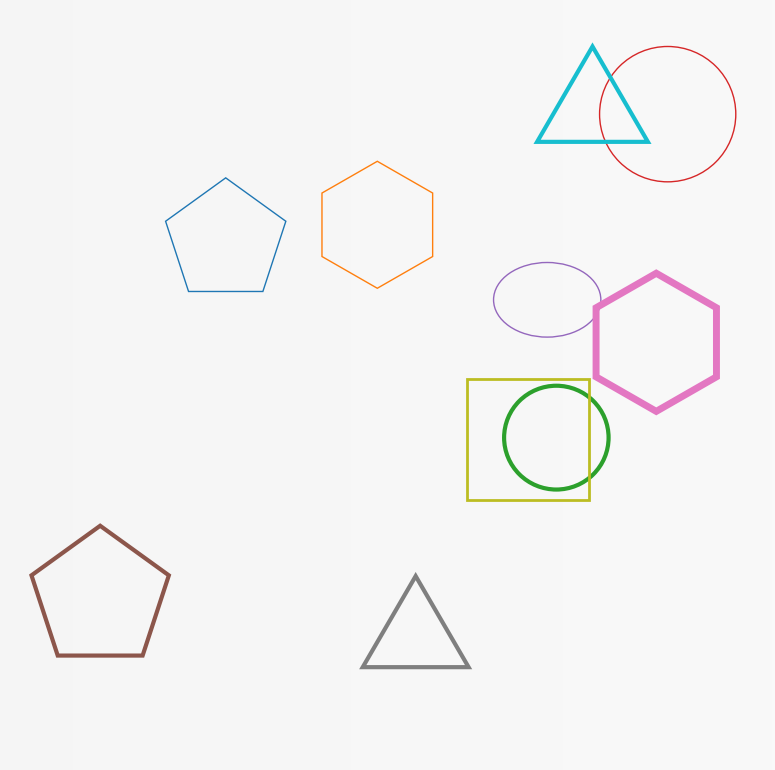[{"shape": "pentagon", "thickness": 0.5, "radius": 0.41, "center": [0.291, 0.687]}, {"shape": "hexagon", "thickness": 0.5, "radius": 0.41, "center": [0.487, 0.708]}, {"shape": "circle", "thickness": 1.5, "radius": 0.34, "center": [0.718, 0.432]}, {"shape": "circle", "thickness": 0.5, "radius": 0.44, "center": [0.862, 0.852]}, {"shape": "oval", "thickness": 0.5, "radius": 0.35, "center": [0.706, 0.611]}, {"shape": "pentagon", "thickness": 1.5, "radius": 0.47, "center": [0.129, 0.224]}, {"shape": "hexagon", "thickness": 2.5, "radius": 0.45, "center": [0.847, 0.555]}, {"shape": "triangle", "thickness": 1.5, "radius": 0.39, "center": [0.536, 0.173]}, {"shape": "square", "thickness": 1, "radius": 0.39, "center": [0.682, 0.429]}, {"shape": "triangle", "thickness": 1.5, "radius": 0.41, "center": [0.765, 0.857]}]